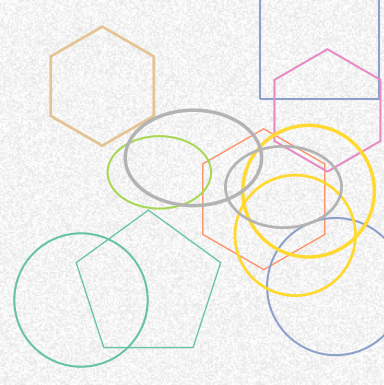[{"shape": "circle", "thickness": 1.5, "radius": 0.87, "center": [0.21, 0.221]}, {"shape": "pentagon", "thickness": 1, "radius": 0.99, "center": [0.386, 0.257]}, {"shape": "hexagon", "thickness": 1, "radius": 0.91, "center": [0.685, 0.483]}, {"shape": "circle", "thickness": 1.5, "radius": 0.89, "center": [0.872, 0.256]}, {"shape": "square", "thickness": 1.5, "radius": 0.77, "center": [0.83, 0.896]}, {"shape": "hexagon", "thickness": 1.5, "radius": 0.79, "center": [0.851, 0.713]}, {"shape": "oval", "thickness": 1.5, "radius": 0.67, "center": [0.414, 0.552]}, {"shape": "circle", "thickness": 2.5, "radius": 0.85, "center": [0.801, 0.503]}, {"shape": "circle", "thickness": 2, "radius": 0.78, "center": [0.767, 0.389]}, {"shape": "hexagon", "thickness": 2, "radius": 0.77, "center": [0.266, 0.776]}, {"shape": "oval", "thickness": 2.5, "radius": 0.89, "center": [0.502, 0.59]}, {"shape": "oval", "thickness": 2, "radius": 0.75, "center": [0.736, 0.514]}]